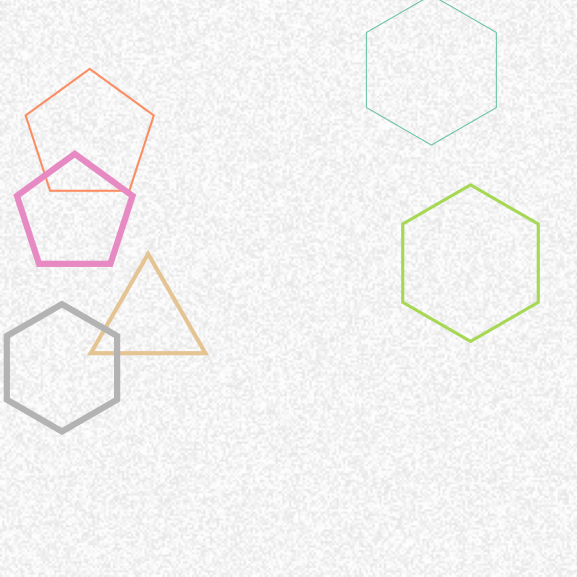[{"shape": "hexagon", "thickness": 0.5, "radius": 0.65, "center": [0.747, 0.878]}, {"shape": "pentagon", "thickness": 1, "radius": 0.58, "center": [0.155, 0.763]}, {"shape": "pentagon", "thickness": 3, "radius": 0.53, "center": [0.129, 0.627]}, {"shape": "hexagon", "thickness": 1.5, "radius": 0.68, "center": [0.815, 0.543]}, {"shape": "triangle", "thickness": 2, "radius": 0.57, "center": [0.256, 0.445]}, {"shape": "hexagon", "thickness": 3, "radius": 0.55, "center": [0.107, 0.362]}]